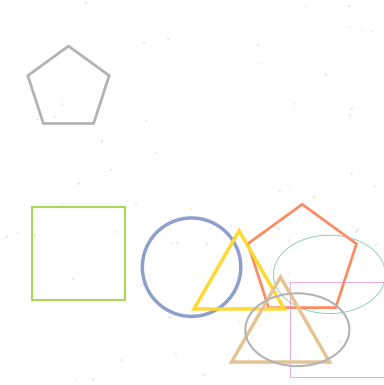[{"shape": "oval", "thickness": 0.5, "radius": 0.73, "center": [0.856, 0.287]}, {"shape": "pentagon", "thickness": 2, "radius": 0.74, "center": [0.785, 0.321]}, {"shape": "circle", "thickness": 2.5, "radius": 0.64, "center": [0.498, 0.306]}, {"shape": "square", "thickness": 0.5, "radius": 0.62, "center": [0.877, 0.143]}, {"shape": "square", "thickness": 1.5, "radius": 0.6, "center": [0.203, 0.343]}, {"shape": "triangle", "thickness": 2.5, "radius": 0.68, "center": [0.621, 0.265]}, {"shape": "triangle", "thickness": 2.5, "radius": 0.74, "center": [0.729, 0.133]}, {"shape": "oval", "thickness": 1.5, "radius": 0.68, "center": [0.772, 0.144]}, {"shape": "pentagon", "thickness": 2, "radius": 0.56, "center": [0.178, 0.769]}]